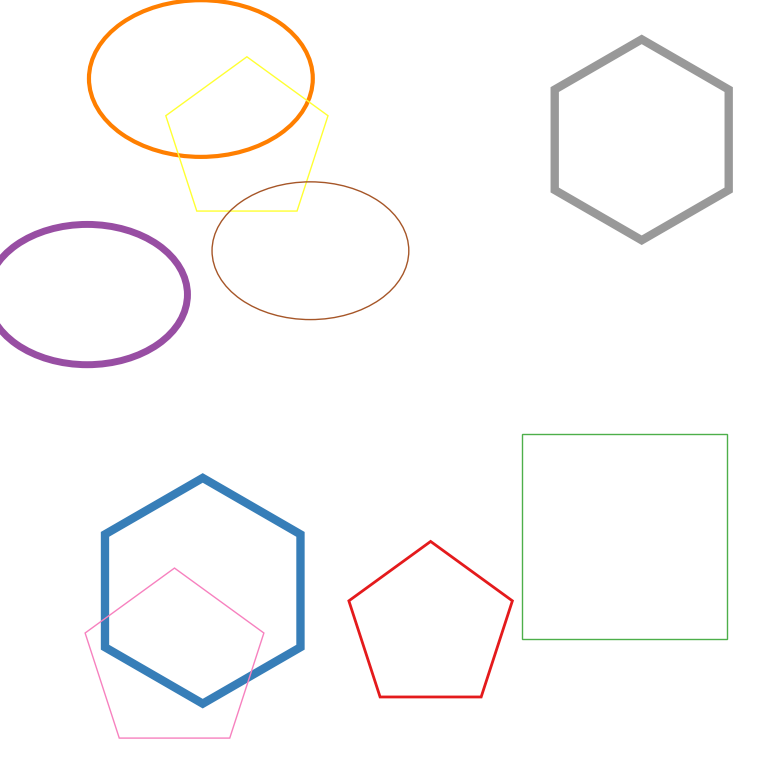[{"shape": "pentagon", "thickness": 1, "radius": 0.56, "center": [0.559, 0.185]}, {"shape": "hexagon", "thickness": 3, "radius": 0.73, "center": [0.263, 0.233]}, {"shape": "square", "thickness": 0.5, "radius": 0.66, "center": [0.811, 0.304]}, {"shape": "oval", "thickness": 2.5, "radius": 0.65, "center": [0.113, 0.617]}, {"shape": "oval", "thickness": 1.5, "radius": 0.73, "center": [0.261, 0.898]}, {"shape": "pentagon", "thickness": 0.5, "radius": 0.55, "center": [0.321, 0.815]}, {"shape": "oval", "thickness": 0.5, "radius": 0.64, "center": [0.403, 0.674]}, {"shape": "pentagon", "thickness": 0.5, "radius": 0.61, "center": [0.227, 0.14]}, {"shape": "hexagon", "thickness": 3, "radius": 0.65, "center": [0.833, 0.818]}]